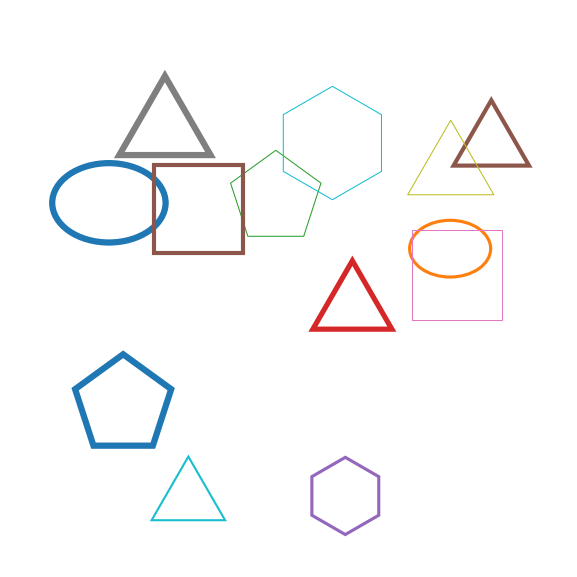[{"shape": "pentagon", "thickness": 3, "radius": 0.44, "center": [0.213, 0.298]}, {"shape": "oval", "thickness": 3, "radius": 0.49, "center": [0.189, 0.648]}, {"shape": "oval", "thickness": 1.5, "radius": 0.35, "center": [0.779, 0.569]}, {"shape": "pentagon", "thickness": 0.5, "radius": 0.41, "center": [0.478, 0.657]}, {"shape": "triangle", "thickness": 2.5, "radius": 0.39, "center": [0.61, 0.469]}, {"shape": "hexagon", "thickness": 1.5, "radius": 0.33, "center": [0.598, 0.14]}, {"shape": "triangle", "thickness": 2, "radius": 0.38, "center": [0.851, 0.75]}, {"shape": "square", "thickness": 2, "radius": 0.38, "center": [0.344, 0.637]}, {"shape": "square", "thickness": 0.5, "radius": 0.39, "center": [0.791, 0.523]}, {"shape": "triangle", "thickness": 3, "radius": 0.46, "center": [0.286, 0.776]}, {"shape": "triangle", "thickness": 0.5, "radius": 0.43, "center": [0.781, 0.705]}, {"shape": "triangle", "thickness": 1, "radius": 0.37, "center": [0.326, 0.135]}, {"shape": "hexagon", "thickness": 0.5, "radius": 0.49, "center": [0.576, 0.751]}]